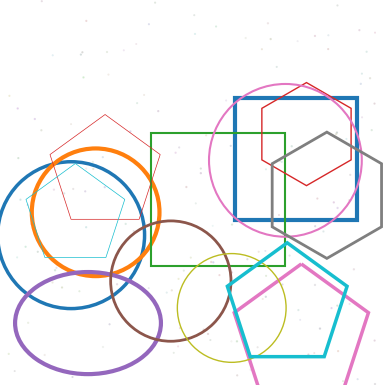[{"shape": "circle", "thickness": 2.5, "radius": 0.95, "center": [0.185, 0.389]}, {"shape": "square", "thickness": 3, "radius": 0.79, "center": [0.769, 0.586]}, {"shape": "circle", "thickness": 3, "radius": 0.83, "center": [0.248, 0.449]}, {"shape": "square", "thickness": 1.5, "radius": 0.87, "center": [0.566, 0.482]}, {"shape": "pentagon", "thickness": 0.5, "radius": 0.75, "center": [0.273, 0.552]}, {"shape": "hexagon", "thickness": 1, "radius": 0.67, "center": [0.796, 0.652]}, {"shape": "oval", "thickness": 3, "radius": 0.95, "center": [0.229, 0.161]}, {"shape": "circle", "thickness": 2, "radius": 0.78, "center": [0.444, 0.27]}, {"shape": "circle", "thickness": 1.5, "radius": 0.99, "center": [0.741, 0.583]}, {"shape": "pentagon", "thickness": 2.5, "radius": 0.92, "center": [0.783, 0.131]}, {"shape": "hexagon", "thickness": 2, "radius": 0.82, "center": [0.849, 0.493]}, {"shape": "circle", "thickness": 1, "radius": 0.71, "center": [0.602, 0.2]}, {"shape": "pentagon", "thickness": 2.5, "radius": 0.82, "center": [0.746, 0.206]}, {"shape": "pentagon", "thickness": 0.5, "radius": 0.67, "center": [0.196, 0.44]}]